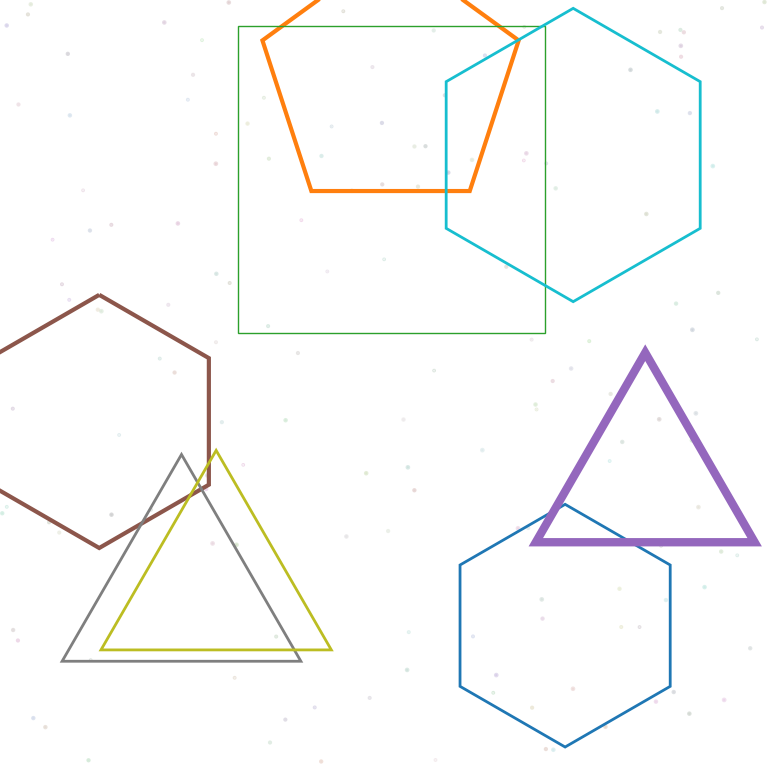[{"shape": "hexagon", "thickness": 1, "radius": 0.79, "center": [0.734, 0.187]}, {"shape": "pentagon", "thickness": 1.5, "radius": 0.87, "center": [0.507, 0.893]}, {"shape": "square", "thickness": 0.5, "radius": 1.0, "center": [0.508, 0.767]}, {"shape": "triangle", "thickness": 3, "radius": 0.82, "center": [0.838, 0.378]}, {"shape": "hexagon", "thickness": 1.5, "radius": 0.82, "center": [0.129, 0.453]}, {"shape": "triangle", "thickness": 1, "radius": 0.9, "center": [0.236, 0.231]}, {"shape": "triangle", "thickness": 1, "radius": 0.86, "center": [0.281, 0.242]}, {"shape": "hexagon", "thickness": 1, "radius": 0.95, "center": [0.744, 0.799]}]